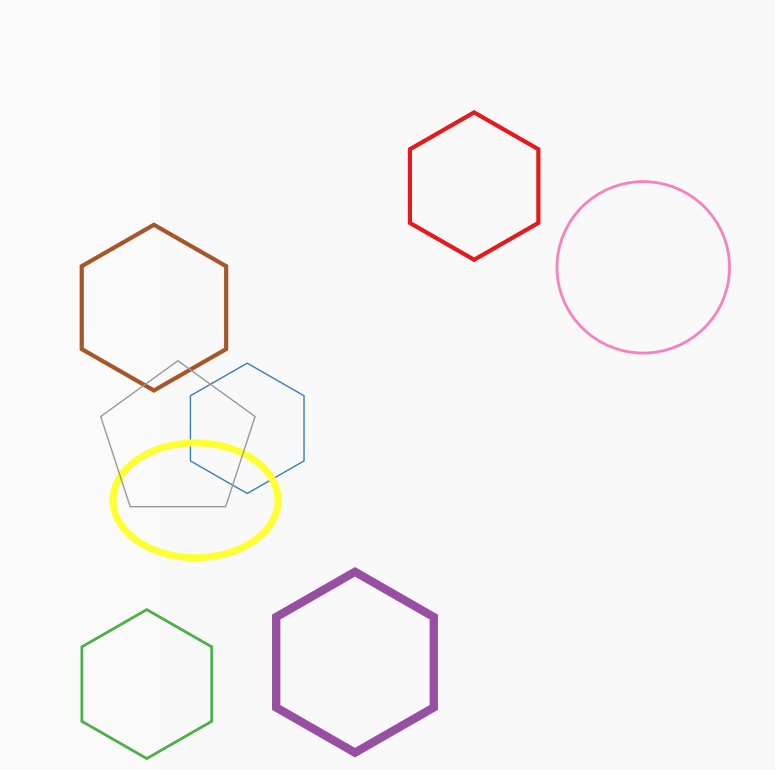[{"shape": "hexagon", "thickness": 1.5, "radius": 0.48, "center": [0.612, 0.758]}, {"shape": "hexagon", "thickness": 0.5, "radius": 0.42, "center": [0.319, 0.444]}, {"shape": "hexagon", "thickness": 1, "radius": 0.48, "center": [0.189, 0.112]}, {"shape": "hexagon", "thickness": 3, "radius": 0.59, "center": [0.458, 0.14]}, {"shape": "oval", "thickness": 2.5, "radius": 0.53, "center": [0.252, 0.35]}, {"shape": "hexagon", "thickness": 1.5, "radius": 0.54, "center": [0.199, 0.6]}, {"shape": "circle", "thickness": 1, "radius": 0.56, "center": [0.83, 0.653]}, {"shape": "pentagon", "thickness": 0.5, "radius": 0.52, "center": [0.23, 0.427]}]